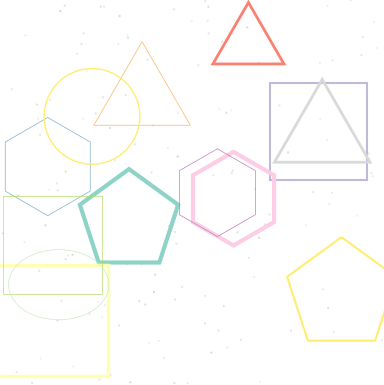[{"shape": "pentagon", "thickness": 3, "radius": 0.67, "center": [0.335, 0.427]}, {"shape": "square", "thickness": 2.5, "radius": 0.72, "center": [0.135, 0.167]}, {"shape": "square", "thickness": 1.5, "radius": 0.63, "center": [0.828, 0.658]}, {"shape": "triangle", "thickness": 2, "radius": 0.53, "center": [0.645, 0.887]}, {"shape": "hexagon", "thickness": 0.5, "radius": 0.64, "center": [0.124, 0.567]}, {"shape": "triangle", "thickness": 0.5, "radius": 0.72, "center": [0.369, 0.747]}, {"shape": "square", "thickness": 0.5, "radius": 0.64, "center": [0.136, 0.363]}, {"shape": "hexagon", "thickness": 3, "radius": 0.61, "center": [0.607, 0.484]}, {"shape": "triangle", "thickness": 2, "radius": 0.72, "center": [0.837, 0.65]}, {"shape": "hexagon", "thickness": 0.5, "radius": 0.57, "center": [0.565, 0.499]}, {"shape": "oval", "thickness": 0.5, "radius": 0.65, "center": [0.152, 0.26]}, {"shape": "circle", "thickness": 1, "radius": 0.62, "center": [0.239, 0.698]}, {"shape": "pentagon", "thickness": 1.5, "radius": 0.74, "center": [0.887, 0.235]}]